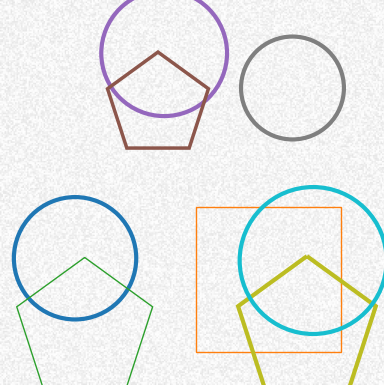[{"shape": "circle", "thickness": 3, "radius": 0.79, "center": [0.195, 0.329]}, {"shape": "square", "thickness": 1, "radius": 0.95, "center": [0.698, 0.274]}, {"shape": "pentagon", "thickness": 1, "radius": 0.93, "center": [0.22, 0.146]}, {"shape": "circle", "thickness": 3, "radius": 0.82, "center": [0.426, 0.862]}, {"shape": "pentagon", "thickness": 2.5, "radius": 0.69, "center": [0.41, 0.727]}, {"shape": "circle", "thickness": 3, "radius": 0.67, "center": [0.76, 0.771]}, {"shape": "pentagon", "thickness": 3, "radius": 0.94, "center": [0.797, 0.147]}, {"shape": "circle", "thickness": 3, "radius": 0.95, "center": [0.813, 0.323]}]